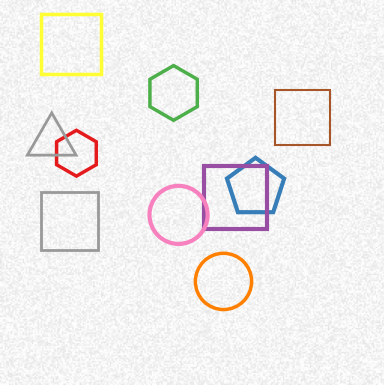[{"shape": "hexagon", "thickness": 2.5, "radius": 0.3, "center": [0.199, 0.602]}, {"shape": "pentagon", "thickness": 3, "radius": 0.39, "center": [0.664, 0.512]}, {"shape": "hexagon", "thickness": 2.5, "radius": 0.36, "center": [0.451, 0.759]}, {"shape": "square", "thickness": 3, "radius": 0.41, "center": [0.611, 0.486]}, {"shape": "circle", "thickness": 2.5, "radius": 0.37, "center": [0.581, 0.269]}, {"shape": "square", "thickness": 2.5, "radius": 0.39, "center": [0.185, 0.886]}, {"shape": "square", "thickness": 1.5, "radius": 0.36, "center": [0.785, 0.694]}, {"shape": "circle", "thickness": 3, "radius": 0.38, "center": [0.464, 0.442]}, {"shape": "triangle", "thickness": 2, "radius": 0.37, "center": [0.134, 0.634]}, {"shape": "square", "thickness": 2, "radius": 0.37, "center": [0.18, 0.427]}]